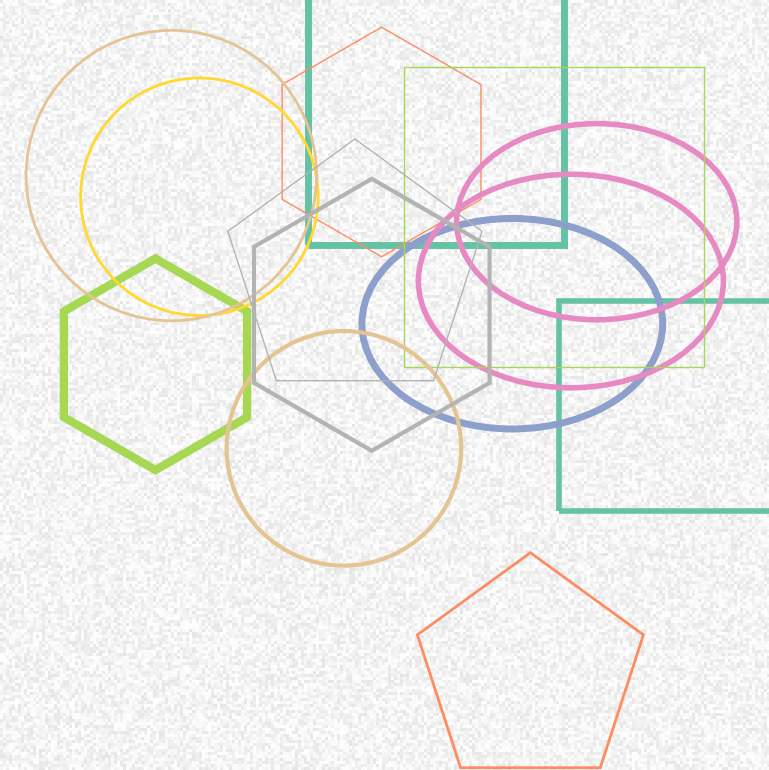[{"shape": "square", "thickness": 2, "radius": 0.68, "center": [0.863, 0.473]}, {"shape": "square", "thickness": 2.5, "radius": 0.83, "center": [0.566, 0.849]}, {"shape": "hexagon", "thickness": 0.5, "radius": 0.75, "center": [0.496, 0.816]}, {"shape": "pentagon", "thickness": 1, "radius": 0.77, "center": [0.689, 0.128]}, {"shape": "oval", "thickness": 2.5, "radius": 0.98, "center": [0.665, 0.58]}, {"shape": "oval", "thickness": 2, "radius": 0.91, "center": [0.775, 0.712]}, {"shape": "oval", "thickness": 2, "radius": 0.99, "center": [0.741, 0.635]}, {"shape": "hexagon", "thickness": 3, "radius": 0.69, "center": [0.202, 0.527]}, {"shape": "square", "thickness": 0.5, "radius": 0.97, "center": [0.719, 0.718]}, {"shape": "circle", "thickness": 1, "radius": 0.77, "center": [0.259, 0.744]}, {"shape": "circle", "thickness": 1.5, "radius": 0.76, "center": [0.447, 0.418]}, {"shape": "circle", "thickness": 1, "radius": 0.94, "center": [0.223, 0.772]}, {"shape": "pentagon", "thickness": 0.5, "radius": 0.87, "center": [0.461, 0.646]}, {"shape": "hexagon", "thickness": 1.5, "radius": 0.88, "center": [0.483, 0.591]}]